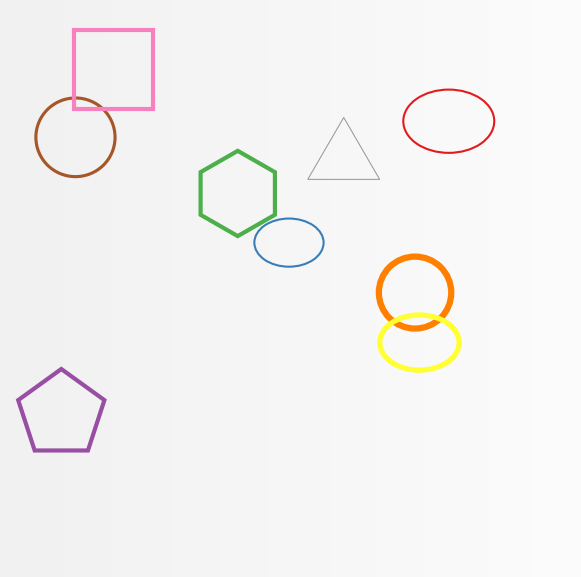[{"shape": "oval", "thickness": 1, "radius": 0.39, "center": [0.772, 0.789]}, {"shape": "oval", "thickness": 1, "radius": 0.3, "center": [0.497, 0.579]}, {"shape": "hexagon", "thickness": 2, "radius": 0.37, "center": [0.409, 0.664]}, {"shape": "pentagon", "thickness": 2, "radius": 0.39, "center": [0.105, 0.282]}, {"shape": "circle", "thickness": 3, "radius": 0.31, "center": [0.714, 0.493]}, {"shape": "oval", "thickness": 2.5, "radius": 0.34, "center": [0.722, 0.406]}, {"shape": "circle", "thickness": 1.5, "radius": 0.34, "center": [0.13, 0.761]}, {"shape": "square", "thickness": 2, "radius": 0.34, "center": [0.196, 0.879]}, {"shape": "triangle", "thickness": 0.5, "radius": 0.36, "center": [0.591, 0.724]}]